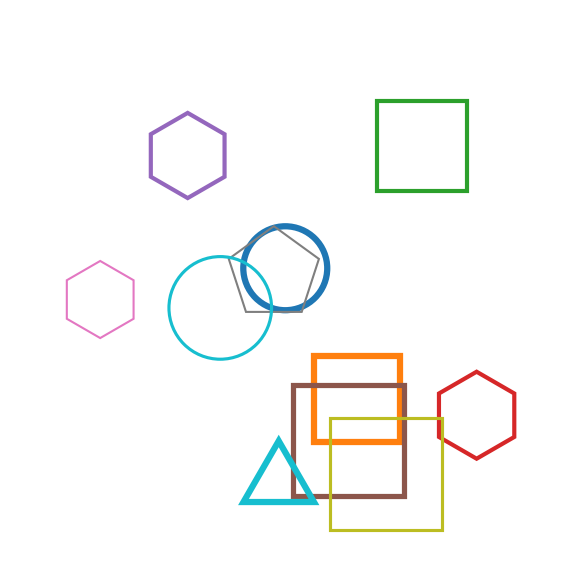[{"shape": "circle", "thickness": 3, "radius": 0.36, "center": [0.494, 0.535]}, {"shape": "square", "thickness": 3, "radius": 0.37, "center": [0.619, 0.309]}, {"shape": "square", "thickness": 2, "radius": 0.39, "center": [0.731, 0.747]}, {"shape": "hexagon", "thickness": 2, "radius": 0.38, "center": [0.825, 0.28]}, {"shape": "hexagon", "thickness": 2, "radius": 0.37, "center": [0.325, 0.73]}, {"shape": "square", "thickness": 2.5, "radius": 0.48, "center": [0.604, 0.236]}, {"shape": "hexagon", "thickness": 1, "radius": 0.33, "center": [0.174, 0.481]}, {"shape": "pentagon", "thickness": 1, "radius": 0.41, "center": [0.474, 0.525]}, {"shape": "square", "thickness": 1.5, "radius": 0.49, "center": [0.668, 0.178]}, {"shape": "circle", "thickness": 1.5, "radius": 0.44, "center": [0.381, 0.466]}, {"shape": "triangle", "thickness": 3, "radius": 0.35, "center": [0.483, 0.165]}]